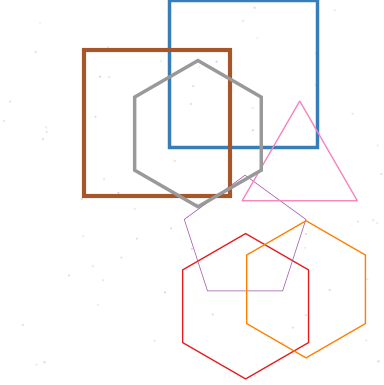[{"shape": "hexagon", "thickness": 1, "radius": 0.94, "center": [0.638, 0.205]}, {"shape": "square", "thickness": 2.5, "radius": 0.96, "center": [0.63, 0.809]}, {"shape": "pentagon", "thickness": 0.5, "radius": 0.83, "center": [0.637, 0.379]}, {"shape": "hexagon", "thickness": 1, "radius": 0.89, "center": [0.795, 0.249]}, {"shape": "square", "thickness": 3, "radius": 0.95, "center": [0.408, 0.681]}, {"shape": "triangle", "thickness": 1, "radius": 0.86, "center": [0.779, 0.565]}, {"shape": "hexagon", "thickness": 2.5, "radius": 0.95, "center": [0.514, 0.653]}]